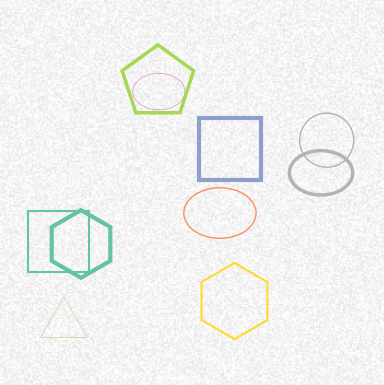[{"shape": "square", "thickness": 1.5, "radius": 0.4, "center": [0.153, 0.372]}, {"shape": "hexagon", "thickness": 3, "radius": 0.44, "center": [0.21, 0.366]}, {"shape": "oval", "thickness": 1, "radius": 0.47, "center": [0.571, 0.447]}, {"shape": "square", "thickness": 3, "radius": 0.4, "center": [0.598, 0.613]}, {"shape": "oval", "thickness": 0.5, "radius": 0.34, "center": [0.413, 0.762]}, {"shape": "pentagon", "thickness": 2.5, "radius": 0.49, "center": [0.41, 0.786]}, {"shape": "hexagon", "thickness": 1.5, "radius": 0.49, "center": [0.609, 0.218]}, {"shape": "triangle", "thickness": 0.5, "radius": 0.35, "center": [0.166, 0.158]}, {"shape": "circle", "thickness": 1, "radius": 0.35, "center": [0.849, 0.636]}, {"shape": "oval", "thickness": 2.5, "radius": 0.41, "center": [0.834, 0.551]}]